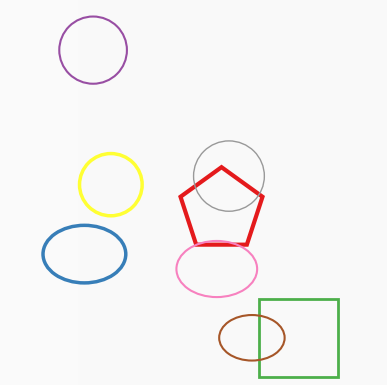[{"shape": "pentagon", "thickness": 3, "radius": 0.56, "center": [0.572, 0.455]}, {"shape": "oval", "thickness": 2.5, "radius": 0.53, "center": [0.218, 0.34]}, {"shape": "square", "thickness": 2, "radius": 0.51, "center": [0.77, 0.122]}, {"shape": "circle", "thickness": 1.5, "radius": 0.44, "center": [0.24, 0.87]}, {"shape": "circle", "thickness": 2.5, "radius": 0.4, "center": [0.286, 0.52]}, {"shape": "oval", "thickness": 1.5, "radius": 0.42, "center": [0.65, 0.123]}, {"shape": "oval", "thickness": 1.5, "radius": 0.52, "center": [0.559, 0.301]}, {"shape": "circle", "thickness": 1, "radius": 0.46, "center": [0.591, 0.543]}]